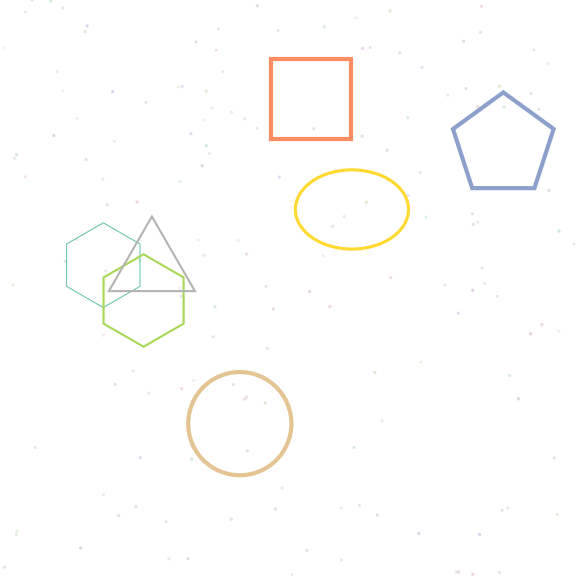[{"shape": "hexagon", "thickness": 0.5, "radius": 0.37, "center": [0.179, 0.54]}, {"shape": "square", "thickness": 2, "radius": 0.35, "center": [0.539, 0.827]}, {"shape": "pentagon", "thickness": 2, "radius": 0.46, "center": [0.872, 0.747]}, {"shape": "hexagon", "thickness": 1, "radius": 0.4, "center": [0.249, 0.479]}, {"shape": "oval", "thickness": 1.5, "radius": 0.49, "center": [0.609, 0.636]}, {"shape": "circle", "thickness": 2, "radius": 0.45, "center": [0.415, 0.266]}, {"shape": "triangle", "thickness": 1, "radius": 0.43, "center": [0.263, 0.538]}]